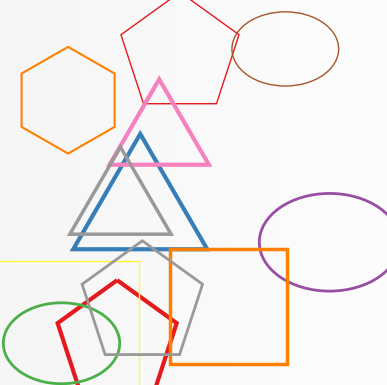[{"shape": "pentagon", "thickness": 3, "radius": 0.81, "center": [0.302, 0.111]}, {"shape": "pentagon", "thickness": 1, "radius": 0.8, "center": [0.465, 0.86]}, {"shape": "triangle", "thickness": 3, "radius": 1.0, "center": [0.362, 0.452]}, {"shape": "oval", "thickness": 2, "radius": 0.75, "center": [0.159, 0.108]}, {"shape": "oval", "thickness": 2, "radius": 0.91, "center": [0.85, 0.371]}, {"shape": "square", "thickness": 2.5, "radius": 0.75, "center": [0.59, 0.204]}, {"shape": "hexagon", "thickness": 1.5, "radius": 0.69, "center": [0.176, 0.74]}, {"shape": "square", "thickness": 1, "radius": 0.93, "center": [0.172, 0.136]}, {"shape": "oval", "thickness": 1, "radius": 0.69, "center": [0.736, 0.873]}, {"shape": "triangle", "thickness": 3, "radius": 0.74, "center": [0.411, 0.646]}, {"shape": "pentagon", "thickness": 2, "radius": 0.82, "center": [0.367, 0.211]}, {"shape": "triangle", "thickness": 2.5, "radius": 0.75, "center": [0.311, 0.467]}]